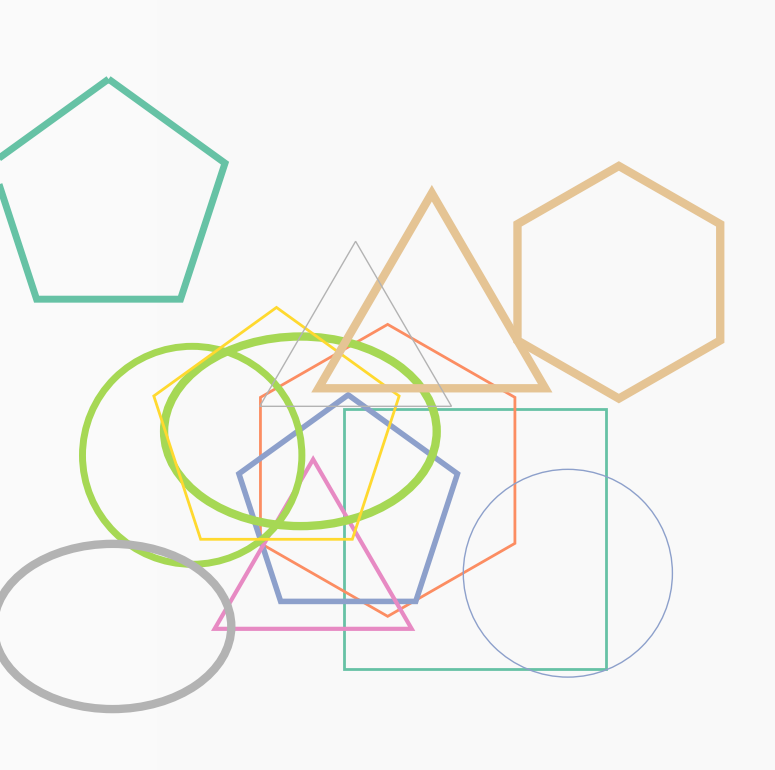[{"shape": "pentagon", "thickness": 2.5, "radius": 0.79, "center": [0.14, 0.739]}, {"shape": "square", "thickness": 1, "radius": 0.84, "center": [0.613, 0.3]}, {"shape": "hexagon", "thickness": 1, "radius": 0.95, "center": [0.5, 0.389]}, {"shape": "circle", "thickness": 0.5, "radius": 0.67, "center": [0.733, 0.256]}, {"shape": "pentagon", "thickness": 2, "radius": 0.74, "center": [0.449, 0.339]}, {"shape": "triangle", "thickness": 1.5, "radius": 0.73, "center": [0.404, 0.257]}, {"shape": "oval", "thickness": 3, "radius": 0.88, "center": [0.388, 0.44]}, {"shape": "circle", "thickness": 2.5, "radius": 0.71, "center": [0.248, 0.409]}, {"shape": "pentagon", "thickness": 1, "radius": 0.83, "center": [0.357, 0.434]}, {"shape": "triangle", "thickness": 3, "radius": 0.84, "center": [0.557, 0.58]}, {"shape": "hexagon", "thickness": 3, "radius": 0.76, "center": [0.799, 0.633]}, {"shape": "oval", "thickness": 3, "radius": 0.77, "center": [0.145, 0.186]}, {"shape": "triangle", "thickness": 0.5, "radius": 0.71, "center": [0.459, 0.544]}]